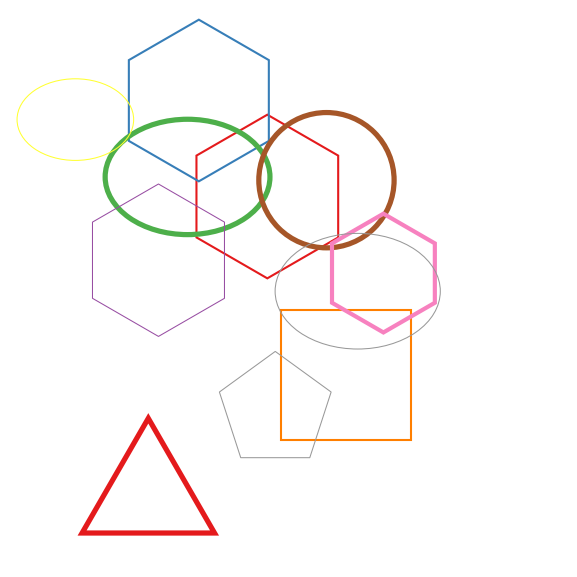[{"shape": "hexagon", "thickness": 1, "radius": 0.71, "center": [0.463, 0.659]}, {"shape": "triangle", "thickness": 2.5, "radius": 0.66, "center": [0.257, 0.142]}, {"shape": "hexagon", "thickness": 1, "radius": 0.7, "center": [0.344, 0.825]}, {"shape": "oval", "thickness": 2.5, "radius": 0.71, "center": [0.325, 0.693]}, {"shape": "hexagon", "thickness": 0.5, "radius": 0.66, "center": [0.274, 0.549]}, {"shape": "square", "thickness": 1, "radius": 0.56, "center": [0.599, 0.349]}, {"shape": "oval", "thickness": 0.5, "radius": 0.5, "center": [0.13, 0.792]}, {"shape": "circle", "thickness": 2.5, "radius": 0.59, "center": [0.565, 0.687]}, {"shape": "hexagon", "thickness": 2, "radius": 0.51, "center": [0.664, 0.526]}, {"shape": "pentagon", "thickness": 0.5, "radius": 0.51, "center": [0.477, 0.289]}, {"shape": "oval", "thickness": 0.5, "radius": 0.72, "center": [0.619, 0.495]}]